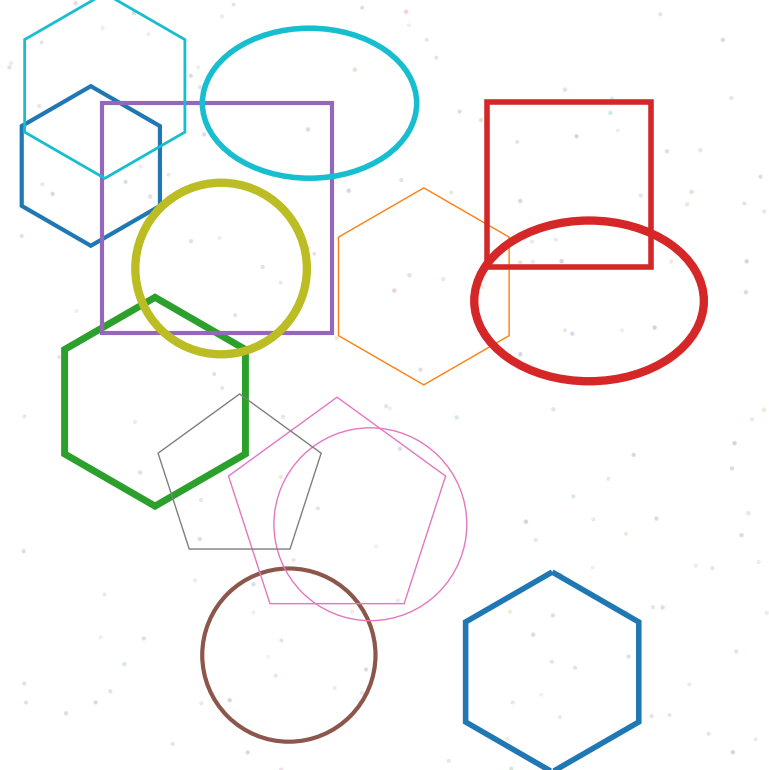[{"shape": "hexagon", "thickness": 2, "radius": 0.65, "center": [0.717, 0.127]}, {"shape": "hexagon", "thickness": 1.5, "radius": 0.52, "center": [0.118, 0.784]}, {"shape": "hexagon", "thickness": 0.5, "radius": 0.64, "center": [0.55, 0.628]}, {"shape": "hexagon", "thickness": 2.5, "radius": 0.68, "center": [0.201, 0.478]}, {"shape": "oval", "thickness": 3, "radius": 0.75, "center": [0.765, 0.609]}, {"shape": "square", "thickness": 2, "radius": 0.53, "center": [0.739, 0.761]}, {"shape": "square", "thickness": 1.5, "radius": 0.75, "center": [0.282, 0.717]}, {"shape": "circle", "thickness": 1.5, "radius": 0.56, "center": [0.375, 0.149]}, {"shape": "circle", "thickness": 0.5, "radius": 0.63, "center": [0.481, 0.319]}, {"shape": "pentagon", "thickness": 0.5, "radius": 0.74, "center": [0.438, 0.336]}, {"shape": "pentagon", "thickness": 0.5, "radius": 0.56, "center": [0.311, 0.377]}, {"shape": "circle", "thickness": 3, "radius": 0.56, "center": [0.287, 0.651]}, {"shape": "hexagon", "thickness": 1, "radius": 0.6, "center": [0.136, 0.889]}, {"shape": "oval", "thickness": 2, "radius": 0.7, "center": [0.402, 0.866]}]